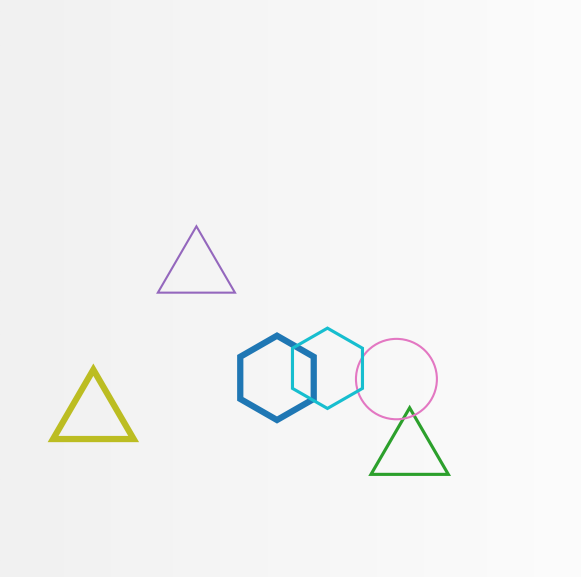[{"shape": "hexagon", "thickness": 3, "radius": 0.36, "center": [0.477, 0.345]}, {"shape": "triangle", "thickness": 1.5, "radius": 0.38, "center": [0.705, 0.216]}, {"shape": "triangle", "thickness": 1, "radius": 0.38, "center": [0.338, 0.531]}, {"shape": "circle", "thickness": 1, "radius": 0.35, "center": [0.682, 0.343]}, {"shape": "triangle", "thickness": 3, "radius": 0.4, "center": [0.161, 0.279]}, {"shape": "hexagon", "thickness": 1.5, "radius": 0.35, "center": [0.563, 0.361]}]